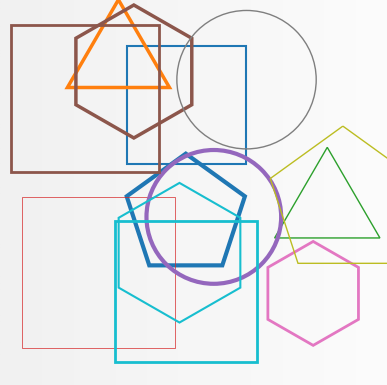[{"shape": "square", "thickness": 1.5, "radius": 0.77, "center": [0.481, 0.728]}, {"shape": "pentagon", "thickness": 3, "radius": 0.8, "center": [0.479, 0.44]}, {"shape": "triangle", "thickness": 2.5, "radius": 0.76, "center": [0.306, 0.849]}, {"shape": "triangle", "thickness": 1, "radius": 0.78, "center": [0.845, 0.46]}, {"shape": "square", "thickness": 0.5, "radius": 0.98, "center": [0.254, 0.292]}, {"shape": "circle", "thickness": 3, "radius": 0.87, "center": [0.552, 0.437]}, {"shape": "square", "thickness": 2, "radius": 0.96, "center": [0.22, 0.745]}, {"shape": "hexagon", "thickness": 2.5, "radius": 0.86, "center": [0.345, 0.814]}, {"shape": "hexagon", "thickness": 2, "radius": 0.67, "center": [0.808, 0.238]}, {"shape": "circle", "thickness": 1, "radius": 0.9, "center": [0.636, 0.793]}, {"shape": "pentagon", "thickness": 1, "radius": 0.98, "center": [0.885, 0.475]}, {"shape": "square", "thickness": 2, "radius": 0.92, "center": [0.481, 0.243]}, {"shape": "hexagon", "thickness": 1.5, "radius": 0.91, "center": [0.463, 0.344]}]